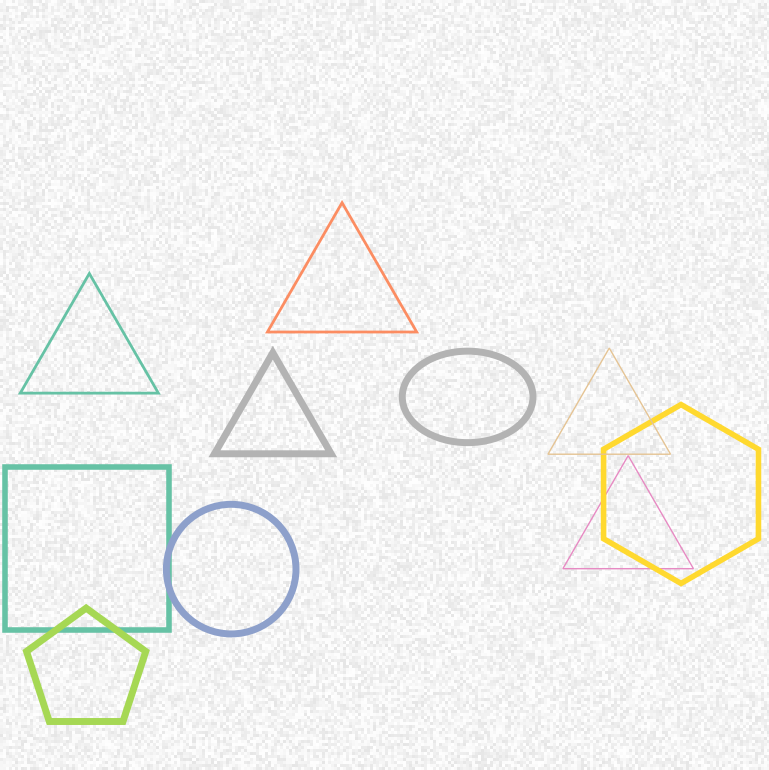[{"shape": "triangle", "thickness": 1, "radius": 0.52, "center": [0.116, 0.541]}, {"shape": "square", "thickness": 2, "radius": 0.53, "center": [0.113, 0.288]}, {"shape": "triangle", "thickness": 1, "radius": 0.56, "center": [0.444, 0.625]}, {"shape": "circle", "thickness": 2.5, "radius": 0.42, "center": [0.3, 0.261]}, {"shape": "triangle", "thickness": 0.5, "radius": 0.49, "center": [0.816, 0.31]}, {"shape": "pentagon", "thickness": 2.5, "radius": 0.41, "center": [0.112, 0.129]}, {"shape": "hexagon", "thickness": 2, "radius": 0.58, "center": [0.884, 0.358]}, {"shape": "triangle", "thickness": 0.5, "radius": 0.46, "center": [0.791, 0.456]}, {"shape": "triangle", "thickness": 2.5, "radius": 0.44, "center": [0.354, 0.454]}, {"shape": "oval", "thickness": 2.5, "radius": 0.42, "center": [0.607, 0.485]}]